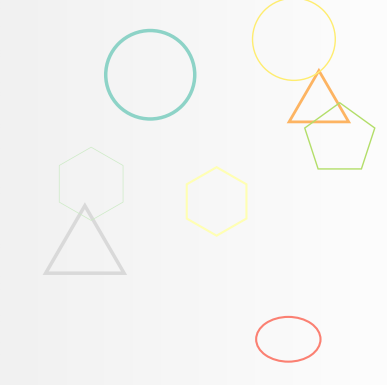[{"shape": "circle", "thickness": 2.5, "radius": 0.57, "center": [0.388, 0.806]}, {"shape": "hexagon", "thickness": 1.5, "radius": 0.44, "center": [0.559, 0.477]}, {"shape": "oval", "thickness": 1.5, "radius": 0.42, "center": [0.744, 0.119]}, {"shape": "triangle", "thickness": 2, "radius": 0.44, "center": [0.823, 0.728]}, {"shape": "pentagon", "thickness": 1, "radius": 0.48, "center": [0.877, 0.638]}, {"shape": "triangle", "thickness": 2.5, "radius": 0.58, "center": [0.219, 0.349]}, {"shape": "hexagon", "thickness": 0.5, "radius": 0.48, "center": [0.235, 0.523]}, {"shape": "circle", "thickness": 1, "radius": 0.53, "center": [0.758, 0.898]}]